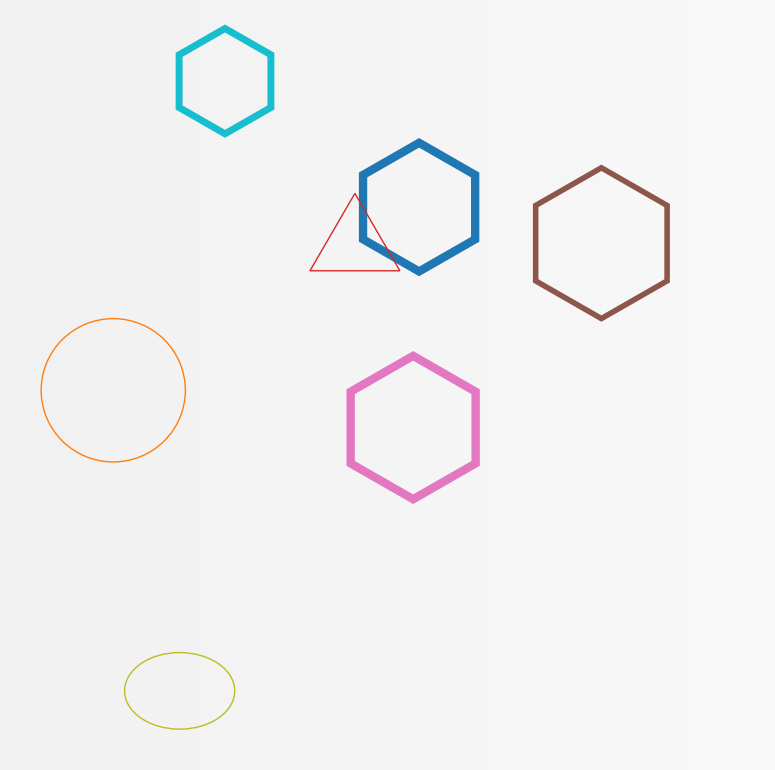[{"shape": "hexagon", "thickness": 3, "radius": 0.42, "center": [0.541, 0.731]}, {"shape": "circle", "thickness": 0.5, "radius": 0.47, "center": [0.146, 0.493]}, {"shape": "triangle", "thickness": 0.5, "radius": 0.33, "center": [0.458, 0.682]}, {"shape": "hexagon", "thickness": 2, "radius": 0.49, "center": [0.776, 0.684]}, {"shape": "hexagon", "thickness": 3, "radius": 0.47, "center": [0.533, 0.445]}, {"shape": "oval", "thickness": 0.5, "radius": 0.36, "center": [0.232, 0.103]}, {"shape": "hexagon", "thickness": 2.5, "radius": 0.34, "center": [0.29, 0.895]}]